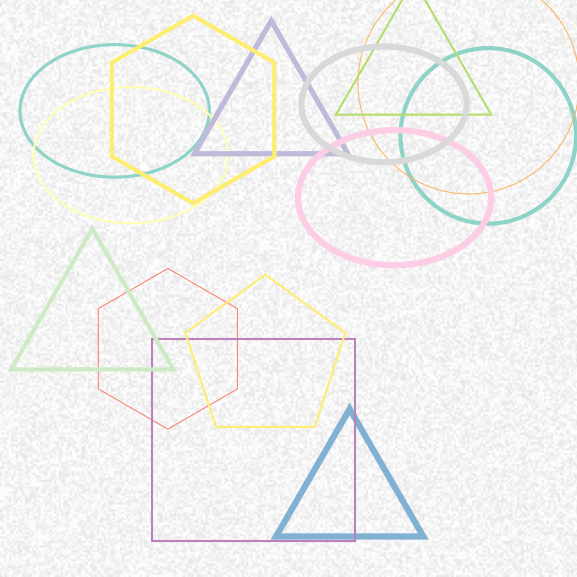[{"shape": "circle", "thickness": 2, "radius": 0.76, "center": [0.846, 0.764]}, {"shape": "oval", "thickness": 1.5, "radius": 0.82, "center": [0.199, 0.807]}, {"shape": "oval", "thickness": 1, "radius": 0.84, "center": [0.227, 0.73]}, {"shape": "triangle", "thickness": 2.5, "radius": 0.77, "center": [0.47, 0.81]}, {"shape": "hexagon", "thickness": 0.5, "radius": 0.7, "center": [0.291, 0.395]}, {"shape": "triangle", "thickness": 3, "radius": 0.74, "center": [0.605, 0.144]}, {"shape": "circle", "thickness": 0.5, "radius": 0.96, "center": [0.812, 0.855]}, {"shape": "triangle", "thickness": 1, "radius": 0.78, "center": [0.716, 0.878]}, {"shape": "oval", "thickness": 3, "radius": 0.84, "center": [0.683, 0.657]}, {"shape": "oval", "thickness": 3, "radius": 0.72, "center": [0.665, 0.818]}, {"shape": "square", "thickness": 1, "radius": 0.88, "center": [0.439, 0.237]}, {"shape": "triangle", "thickness": 2, "radius": 0.81, "center": [0.16, 0.441]}, {"shape": "pentagon", "thickness": 1, "radius": 0.73, "center": [0.459, 0.378]}, {"shape": "hexagon", "thickness": 2, "radius": 0.81, "center": [0.334, 0.81]}]